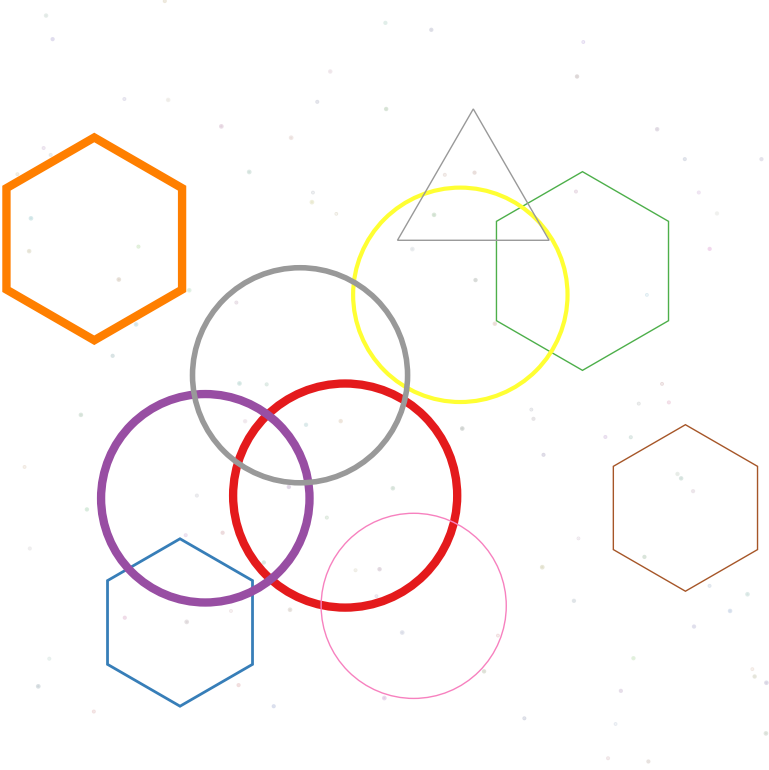[{"shape": "circle", "thickness": 3, "radius": 0.73, "center": [0.448, 0.356]}, {"shape": "hexagon", "thickness": 1, "radius": 0.54, "center": [0.234, 0.192]}, {"shape": "hexagon", "thickness": 0.5, "radius": 0.65, "center": [0.756, 0.648]}, {"shape": "circle", "thickness": 3, "radius": 0.68, "center": [0.267, 0.353]}, {"shape": "hexagon", "thickness": 3, "radius": 0.66, "center": [0.122, 0.69]}, {"shape": "circle", "thickness": 1.5, "radius": 0.7, "center": [0.598, 0.617]}, {"shape": "hexagon", "thickness": 0.5, "radius": 0.54, "center": [0.89, 0.34]}, {"shape": "circle", "thickness": 0.5, "radius": 0.6, "center": [0.537, 0.213]}, {"shape": "triangle", "thickness": 0.5, "radius": 0.57, "center": [0.615, 0.745]}, {"shape": "circle", "thickness": 2, "radius": 0.7, "center": [0.39, 0.513]}]